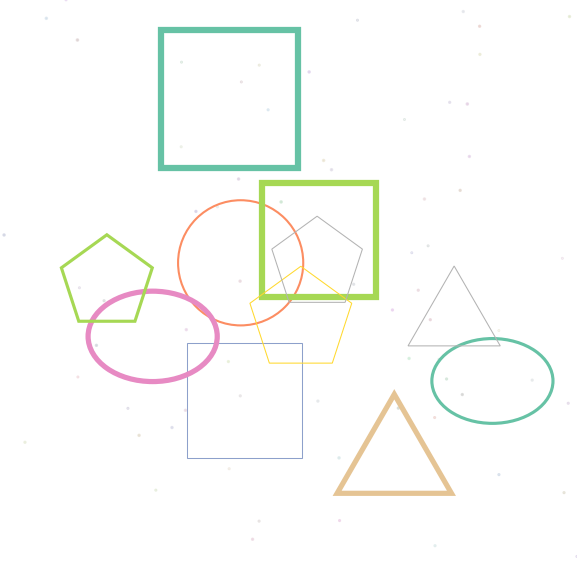[{"shape": "square", "thickness": 3, "radius": 0.59, "center": [0.397, 0.828]}, {"shape": "oval", "thickness": 1.5, "radius": 0.52, "center": [0.853, 0.339]}, {"shape": "circle", "thickness": 1, "radius": 0.54, "center": [0.417, 0.544]}, {"shape": "square", "thickness": 0.5, "radius": 0.5, "center": [0.423, 0.305]}, {"shape": "oval", "thickness": 2.5, "radius": 0.56, "center": [0.264, 0.417]}, {"shape": "pentagon", "thickness": 1.5, "radius": 0.41, "center": [0.185, 0.51]}, {"shape": "square", "thickness": 3, "radius": 0.49, "center": [0.553, 0.584]}, {"shape": "pentagon", "thickness": 0.5, "radius": 0.46, "center": [0.521, 0.445]}, {"shape": "triangle", "thickness": 2.5, "radius": 0.57, "center": [0.683, 0.202]}, {"shape": "pentagon", "thickness": 0.5, "radius": 0.41, "center": [0.549, 0.542]}, {"shape": "triangle", "thickness": 0.5, "radius": 0.46, "center": [0.786, 0.446]}]